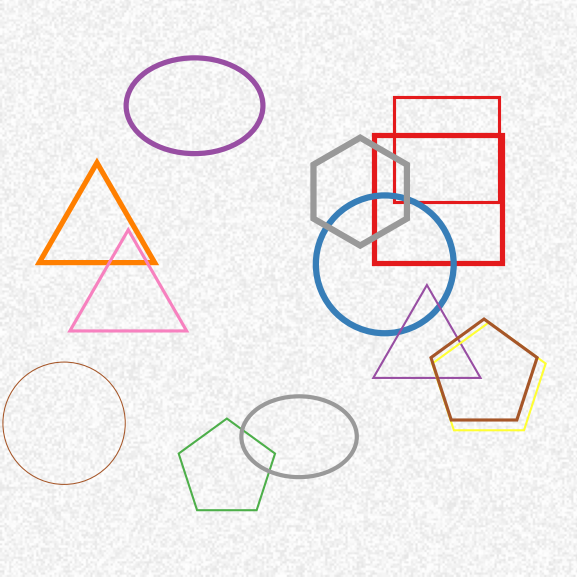[{"shape": "square", "thickness": 2.5, "radius": 0.55, "center": [0.759, 0.654]}, {"shape": "square", "thickness": 1.5, "radius": 0.45, "center": [0.774, 0.741]}, {"shape": "circle", "thickness": 3, "radius": 0.6, "center": [0.666, 0.541]}, {"shape": "pentagon", "thickness": 1, "radius": 0.44, "center": [0.393, 0.187]}, {"shape": "oval", "thickness": 2.5, "radius": 0.59, "center": [0.337, 0.816]}, {"shape": "triangle", "thickness": 1, "radius": 0.54, "center": [0.739, 0.398]}, {"shape": "triangle", "thickness": 2.5, "radius": 0.58, "center": [0.168, 0.602]}, {"shape": "pentagon", "thickness": 1, "radius": 0.52, "center": [0.847, 0.338]}, {"shape": "circle", "thickness": 0.5, "radius": 0.53, "center": [0.111, 0.266]}, {"shape": "pentagon", "thickness": 1.5, "radius": 0.48, "center": [0.838, 0.35]}, {"shape": "triangle", "thickness": 1.5, "radius": 0.58, "center": [0.222, 0.484]}, {"shape": "hexagon", "thickness": 3, "radius": 0.47, "center": [0.624, 0.667]}, {"shape": "oval", "thickness": 2, "radius": 0.5, "center": [0.518, 0.243]}]